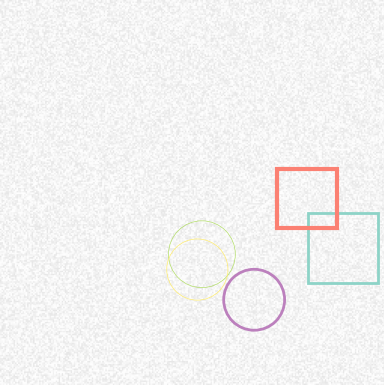[{"shape": "square", "thickness": 2, "radius": 0.46, "center": [0.891, 0.356]}, {"shape": "square", "thickness": 3, "radius": 0.39, "center": [0.797, 0.485]}, {"shape": "circle", "thickness": 0.5, "radius": 0.43, "center": [0.524, 0.34]}, {"shape": "circle", "thickness": 2, "radius": 0.4, "center": [0.66, 0.221]}, {"shape": "circle", "thickness": 0.5, "radius": 0.4, "center": [0.513, 0.3]}]